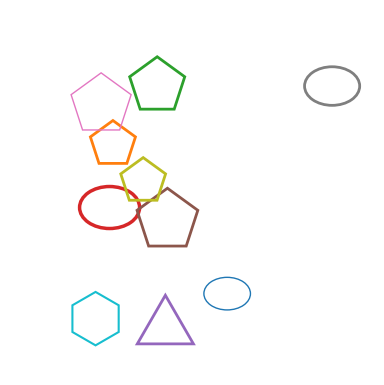[{"shape": "oval", "thickness": 1, "radius": 0.3, "center": [0.59, 0.237]}, {"shape": "pentagon", "thickness": 2, "radius": 0.31, "center": [0.293, 0.625]}, {"shape": "pentagon", "thickness": 2, "radius": 0.38, "center": [0.408, 0.777]}, {"shape": "oval", "thickness": 2.5, "radius": 0.39, "center": [0.285, 0.461]}, {"shape": "triangle", "thickness": 2, "radius": 0.42, "center": [0.43, 0.149]}, {"shape": "pentagon", "thickness": 2, "radius": 0.42, "center": [0.435, 0.428]}, {"shape": "pentagon", "thickness": 1, "radius": 0.41, "center": [0.263, 0.729]}, {"shape": "oval", "thickness": 2, "radius": 0.36, "center": [0.863, 0.776]}, {"shape": "pentagon", "thickness": 2, "radius": 0.31, "center": [0.372, 0.529]}, {"shape": "hexagon", "thickness": 1.5, "radius": 0.35, "center": [0.248, 0.172]}]